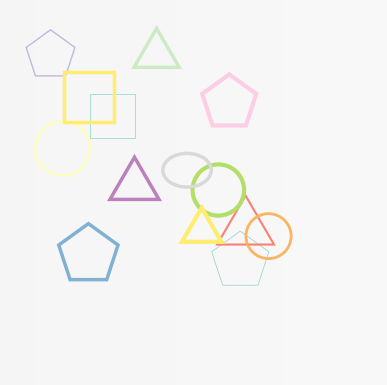[{"shape": "square", "thickness": 0.5, "radius": 0.29, "center": [0.29, 0.699]}, {"shape": "pentagon", "thickness": 0.5, "radius": 0.39, "center": [0.62, 0.322]}, {"shape": "circle", "thickness": 1.5, "radius": 0.35, "center": [0.161, 0.614]}, {"shape": "pentagon", "thickness": 1, "radius": 0.33, "center": [0.13, 0.856]}, {"shape": "triangle", "thickness": 1.5, "radius": 0.42, "center": [0.634, 0.407]}, {"shape": "pentagon", "thickness": 2.5, "radius": 0.4, "center": [0.228, 0.339]}, {"shape": "circle", "thickness": 2, "radius": 0.29, "center": [0.693, 0.387]}, {"shape": "circle", "thickness": 3, "radius": 0.33, "center": [0.563, 0.506]}, {"shape": "pentagon", "thickness": 3, "radius": 0.37, "center": [0.592, 0.733]}, {"shape": "oval", "thickness": 2.5, "radius": 0.31, "center": [0.483, 0.558]}, {"shape": "triangle", "thickness": 2.5, "radius": 0.37, "center": [0.347, 0.519]}, {"shape": "triangle", "thickness": 2.5, "radius": 0.34, "center": [0.404, 0.859]}, {"shape": "triangle", "thickness": 3, "radius": 0.29, "center": [0.521, 0.401]}, {"shape": "square", "thickness": 2.5, "radius": 0.33, "center": [0.229, 0.748]}]